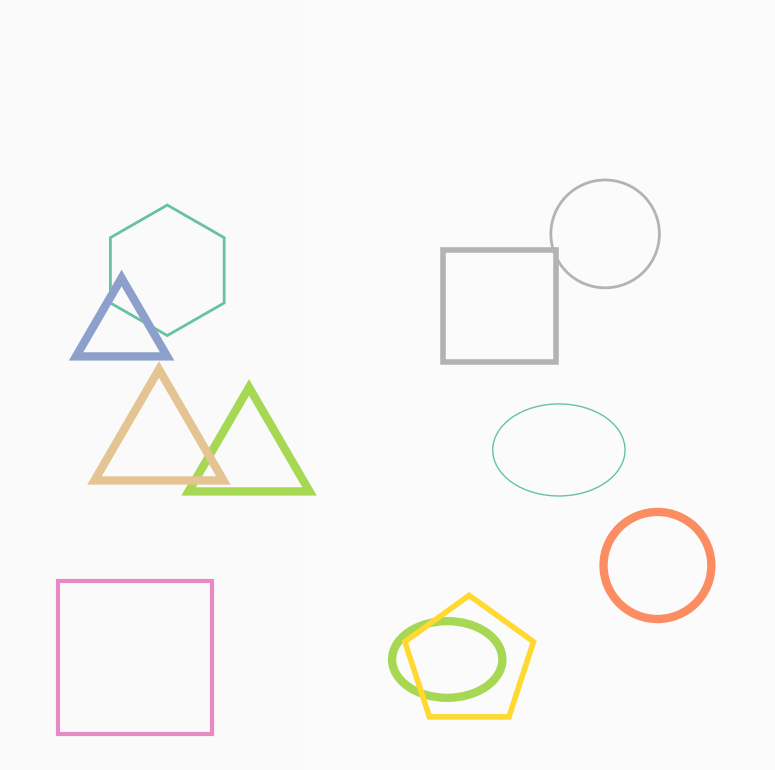[{"shape": "hexagon", "thickness": 1, "radius": 0.42, "center": [0.216, 0.649]}, {"shape": "oval", "thickness": 0.5, "radius": 0.43, "center": [0.721, 0.416]}, {"shape": "circle", "thickness": 3, "radius": 0.35, "center": [0.848, 0.266]}, {"shape": "triangle", "thickness": 3, "radius": 0.34, "center": [0.157, 0.571]}, {"shape": "square", "thickness": 1.5, "radius": 0.5, "center": [0.174, 0.146]}, {"shape": "triangle", "thickness": 3, "radius": 0.45, "center": [0.321, 0.407]}, {"shape": "oval", "thickness": 3, "radius": 0.36, "center": [0.577, 0.144]}, {"shape": "pentagon", "thickness": 2, "radius": 0.44, "center": [0.605, 0.14]}, {"shape": "triangle", "thickness": 3, "radius": 0.48, "center": [0.205, 0.424]}, {"shape": "circle", "thickness": 1, "radius": 0.35, "center": [0.781, 0.696]}, {"shape": "square", "thickness": 2, "radius": 0.36, "center": [0.644, 0.603]}]